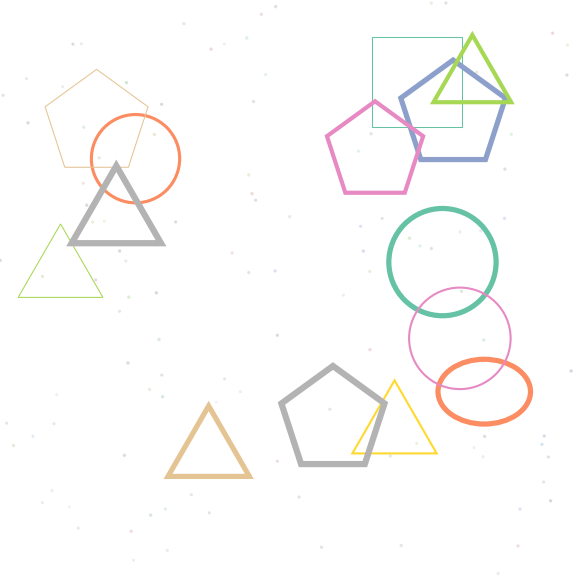[{"shape": "square", "thickness": 0.5, "radius": 0.39, "center": [0.722, 0.857]}, {"shape": "circle", "thickness": 2.5, "radius": 0.46, "center": [0.766, 0.545]}, {"shape": "circle", "thickness": 1.5, "radius": 0.38, "center": [0.235, 0.724]}, {"shape": "oval", "thickness": 2.5, "radius": 0.4, "center": [0.839, 0.321]}, {"shape": "pentagon", "thickness": 2.5, "radius": 0.48, "center": [0.785, 0.8]}, {"shape": "circle", "thickness": 1, "radius": 0.44, "center": [0.796, 0.413]}, {"shape": "pentagon", "thickness": 2, "radius": 0.44, "center": [0.649, 0.736]}, {"shape": "triangle", "thickness": 2, "radius": 0.39, "center": [0.818, 0.861]}, {"shape": "triangle", "thickness": 0.5, "radius": 0.42, "center": [0.105, 0.527]}, {"shape": "triangle", "thickness": 1, "radius": 0.42, "center": [0.683, 0.256]}, {"shape": "pentagon", "thickness": 0.5, "radius": 0.47, "center": [0.167, 0.785]}, {"shape": "triangle", "thickness": 2.5, "radius": 0.41, "center": [0.361, 0.215]}, {"shape": "triangle", "thickness": 3, "radius": 0.45, "center": [0.201, 0.623]}, {"shape": "pentagon", "thickness": 3, "radius": 0.47, "center": [0.577, 0.271]}]